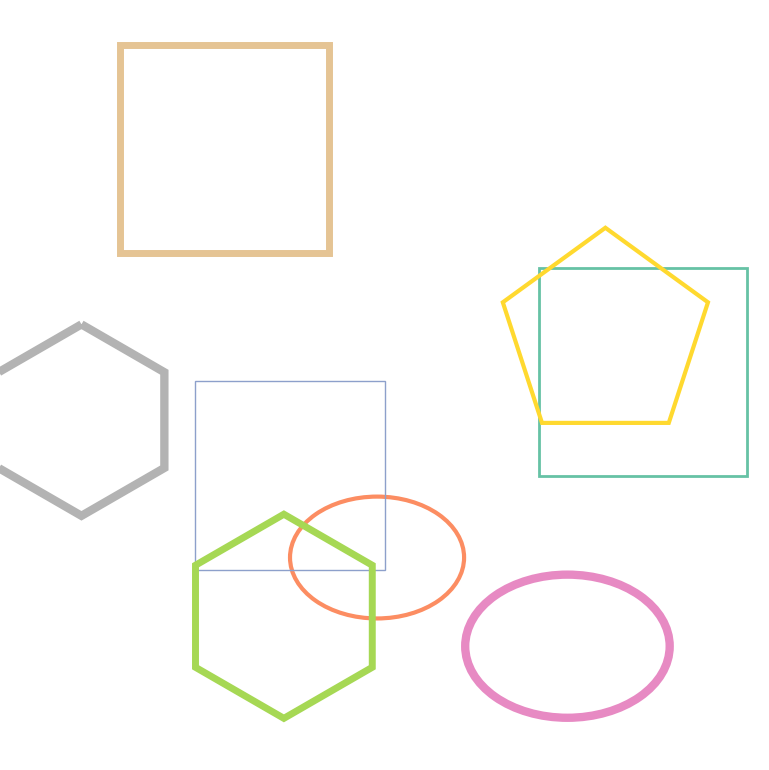[{"shape": "square", "thickness": 1, "radius": 0.68, "center": [0.835, 0.517]}, {"shape": "oval", "thickness": 1.5, "radius": 0.57, "center": [0.49, 0.276]}, {"shape": "square", "thickness": 0.5, "radius": 0.62, "center": [0.376, 0.382]}, {"shape": "oval", "thickness": 3, "radius": 0.66, "center": [0.737, 0.161]}, {"shape": "hexagon", "thickness": 2.5, "radius": 0.66, "center": [0.369, 0.2]}, {"shape": "pentagon", "thickness": 1.5, "radius": 0.7, "center": [0.786, 0.564]}, {"shape": "square", "thickness": 2.5, "radius": 0.68, "center": [0.291, 0.806]}, {"shape": "hexagon", "thickness": 3, "radius": 0.62, "center": [0.106, 0.454]}]